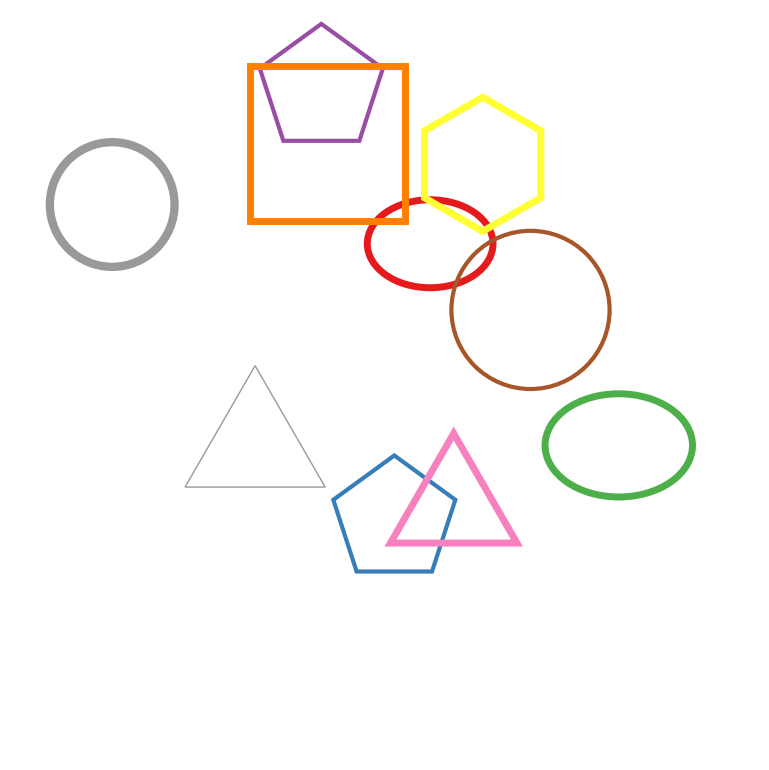[{"shape": "oval", "thickness": 2.5, "radius": 0.41, "center": [0.559, 0.683]}, {"shape": "pentagon", "thickness": 1.5, "radius": 0.42, "center": [0.512, 0.325]}, {"shape": "oval", "thickness": 2.5, "radius": 0.48, "center": [0.804, 0.422]}, {"shape": "pentagon", "thickness": 1.5, "radius": 0.42, "center": [0.417, 0.885]}, {"shape": "square", "thickness": 2.5, "radius": 0.5, "center": [0.425, 0.814]}, {"shape": "hexagon", "thickness": 2.5, "radius": 0.44, "center": [0.627, 0.787]}, {"shape": "circle", "thickness": 1.5, "radius": 0.51, "center": [0.689, 0.598]}, {"shape": "triangle", "thickness": 2.5, "radius": 0.47, "center": [0.589, 0.342]}, {"shape": "circle", "thickness": 3, "radius": 0.4, "center": [0.146, 0.734]}, {"shape": "triangle", "thickness": 0.5, "radius": 0.53, "center": [0.331, 0.42]}]